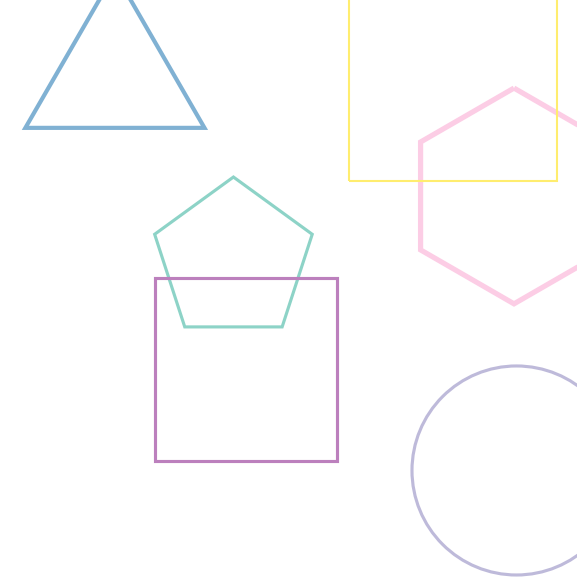[{"shape": "pentagon", "thickness": 1.5, "radius": 0.72, "center": [0.404, 0.549]}, {"shape": "circle", "thickness": 1.5, "radius": 0.9, "center": [0.894, 0.184]}, {"shape": "triangle", "thickness": 2, "radius": 0.9, "center": [0.199, 0.867]}, {"shape": "hexagon", "thickness": 2.5, "radius": 0.93, "center": [0.89, 0.66]}, {"shape": "square", "thickness": 1.5, "radius": 0.79, "center": [0.426, 0.359]}, {"shape": "square", "thickness": 1, "radius": 0.9, "center": [0.785, 0.866]}]